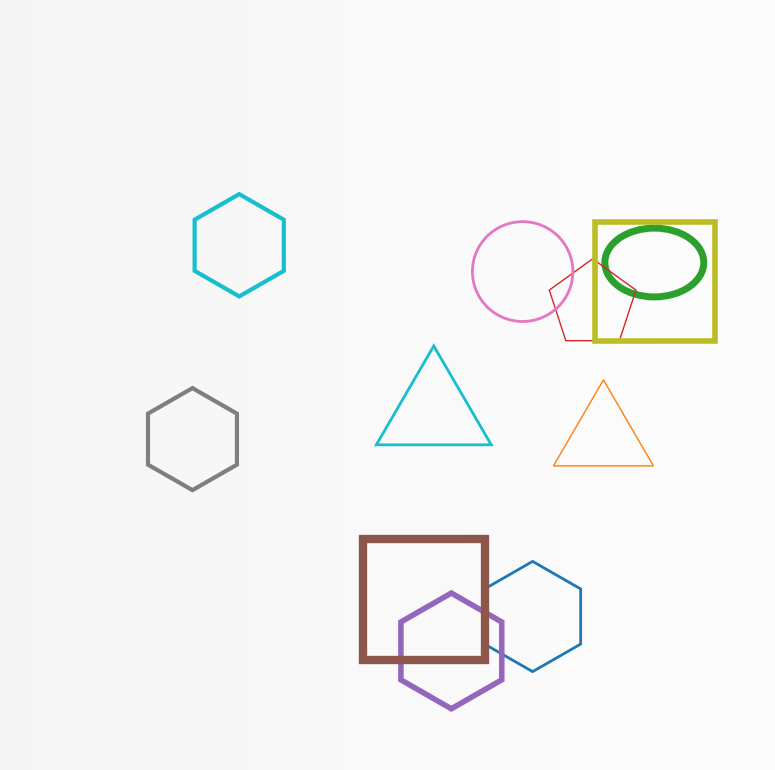[{"shape": "hexagon", "thickness": 1, "radius": 0.36, "center": [0.687, 0.199]}, {"shape": "triangle", "thickness": 0.5, "radius": 0.37, "center": [0.779, 0.432]}, {"shape": "oval", "thickness": 2.5, "radius": 0.32, "center": [0.844, 0.659]}, {"shape": "pentagon", "thickness": 0.5, "radius": 0.29, "center": [0.765, 0.605]}, {"shape": "hexagon", "thickness": 2, "radius": 0.38, "center": [0.582, 0.155]}, {"shape": "square", "thickness": 3, "radius": 0.39, "center": [0.548, 0.221]}, {"shape": "circle", "thickness": 1, "radius": 0.32, "center": [0.674, 0.647]}, {"shape": "hexagon", "thickness": 1.5, "radius": 0.33, "center": [0.248, 0.43]}, {"shape": "square", "thickness": 2, "radius": 0.39, "center": [0.845, 0.634]}, {"shape": "triangle", "thickness": 1, "radius": 0.43, "center": [0.56, 0.465]}, {"shape": "hexagon", "thickness": 1.5, "radius": 0.33, "center": [0.309, 0.681]}]